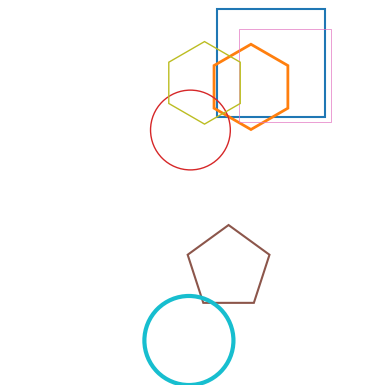[{"shape": "square", "thickness": 1.5, "radius": 0.7, "center": [0.703, 0.837]}, {"shape": "hexagon", "thickness": 2, "radius": 0.55, "center": [0.652, 0.774]}, {"shape": "circle", "thickness": 1, "radius": 0.52, "center": [0.495, 0.662]}, {"shape": "pentagon", "thickness": 1.5, "radius": 0.56, "center": [0.594, 0.304]}, {"shape": "square", "thickness": 0.5, "radius": 0.6, "center": [0.74, 0.803]}, {"shape": "hexagon", "thickness": 1, "radius": 0.54, "center": [0.531, 0.785]}, {"shape": "circle", "thickness": 3, "radius": 0.58, "center": [0.491, 0.116]}]